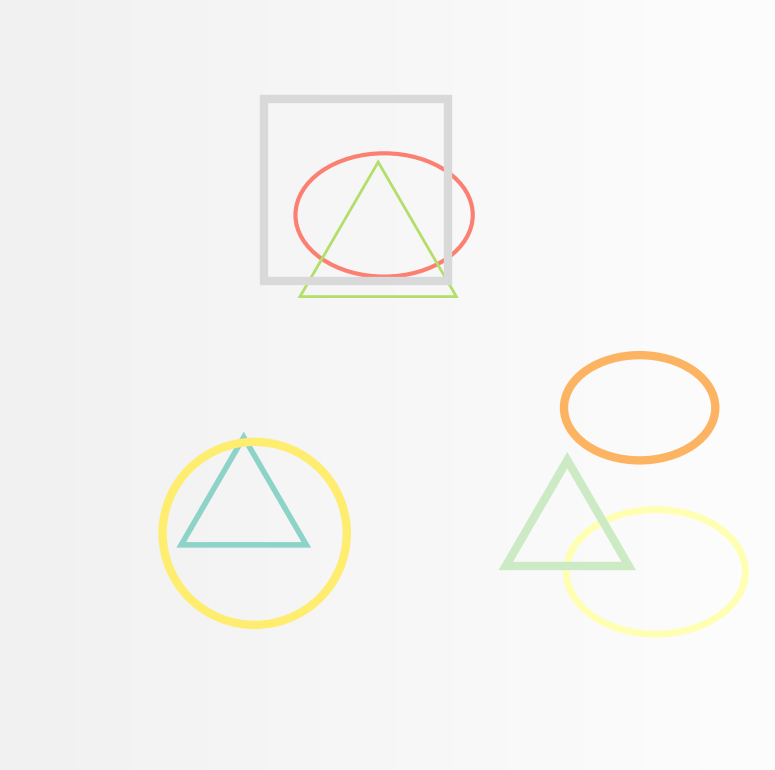[{"shape": "triangle", "thickness": 2, "radius": 0.47, "center": [0.315, 0.339]}, {"shape": "oval", "thickness": 2.5, "radius": 0.58, "center": [0.846, 0.257]}, {"shape": "oval", "thickness": 1.5, "radius": 0.57, "center": [0.496, 0.721]}, {"shape": "oval", "thickness": 3, "radius": 0.49, "center": [0.825, 0.47]}, {"shape": "triangle", "thickness": 1, "radius": 0.58, "center": [0.488, 0.673]}, {"shape": "square", "thickness": 3, "radius": 0.59, "center": [0.459, 0.753]}, {"shape": "triangle", "thickness": 3, "radius": 0.46, "center": [0.732, 0.311]}, {"shape": "circle", "thickness": 3, "radius": 0.59, "center": [0.329, 0.307]}]